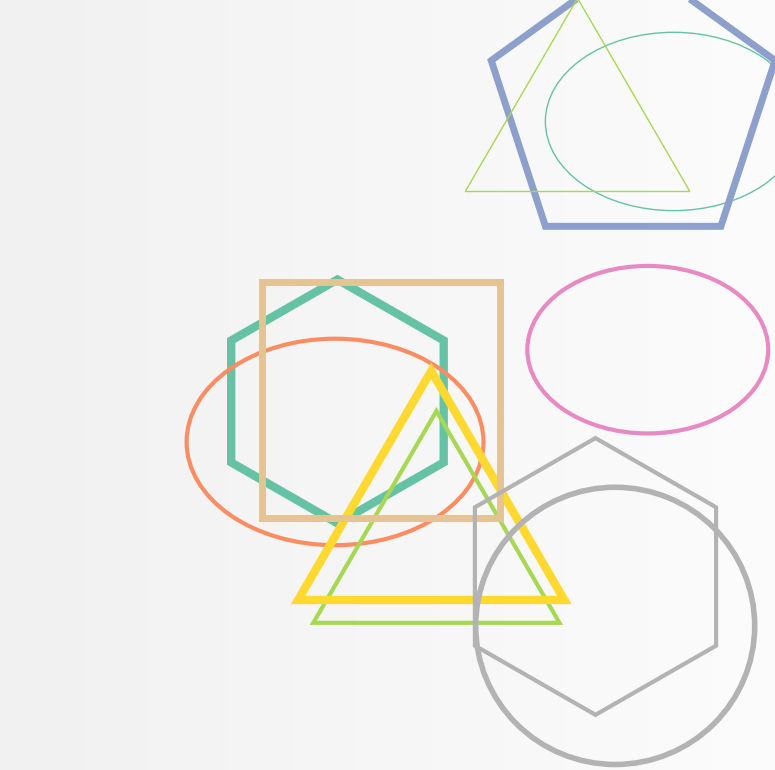[{"shape": "oval", "thickness": 0.5, "radius": 0.83, "center": [0.869, 0.842]}, {"shape": "hexagon", "thickness": 3, "radius": 0.79, "center": [0.435, 0.479]}, {"shape": "oval", "thickness": 1.5, "radius": 0.96, "center": [0.432, 0.426]}, {"shape": "pentagon", "thickness": 2.5, "radius": 0.96, "center": [0.817, 0.862]}, {"shape": "oval", "thickness": 1.5, "radius": 0.78, "center": [0.836, 0.546]}, {"shape": "triangle", "thickness": 1.5, "radius": 0.92, "center": [0.563, 0.283]}, {"shape": "triangle", "thickness": 0.5, "radius": 0.84, "center": [0.745, 0.835]}, {"shape": "triangle", "thickness": 3, "radius": 0.99, "center": [0.556, 0.32]}, {"shape": "square", "thickness": 2.5, "radius": 0.77, "center": [0.491, 0.481]}, {"shape": "circle", "thickness": 2, "radius": 0.9, "center": [0.794, 0.187]}, {"shape": "hexagon", "thickness": 1.5, "radius": 0.9, "center": [0.768, 0.251]}]